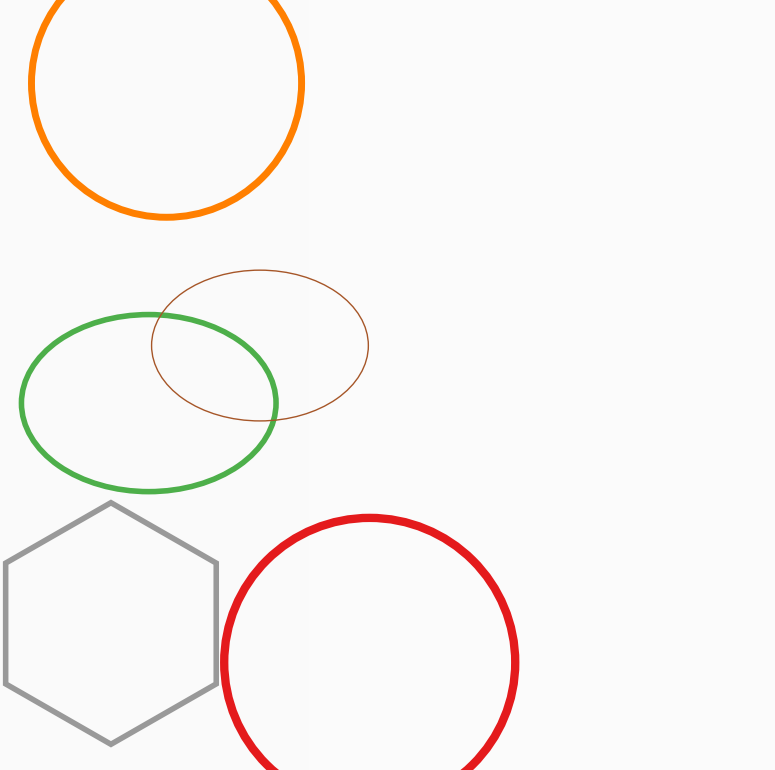[{"shape": "circle", "thickness": 3, "radius": 0.94, "center": [0.477, 0.14]}, {"shape": "oval", "thickness": 2, "radius": 0.82, "center": [0.192, 0.476]}, {"shape": "circle", "thickness": 2.5, "radius": 0.87, "center": [0.215, 0.892]}, {"shape": "oval", "thickness": 0.5, "radius": 0.7, "center": [0.335, 0.551]}, {"shape": "hexagon", "thickness": 2, "radius": 0.78, "center": [0.143, 0.19]}]